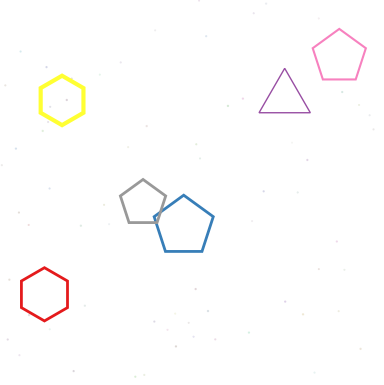[{"shape": "hexagon", "thickness": 2, "radius": 0.35, "center": [0.115, 0.236]}, {"shape": "pentagon", "thickness": 2, "radius": 0.4, "center": [0.477, 0.412]}, {"shape": "triangle", "thickness": 1, "radius": 0.38, "center": [0.739, 0.746]}, {"shape": "hexagon", "thickness": 3, "radius": 0.32, "center": [0.161, 0.739]}, {"shape": "pentagon", "thickness": 1.5, "radius": 0.36, "center": [0.881, 0.852]}, {"shape": "pentagon", "thickness": 2, "radius": 0.31, "center": [0.372, 0.472]}]